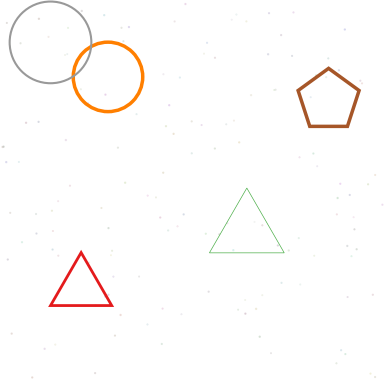[{"shape": "triangle", "thickness": 2, "radius": 0.46, "center": [0.211, 0.252]}, {"shape": "triangle", "thickness": 0.5, "radius": 0.56, "center": [0.641, 0.399]}, {"shape": "circle", "thickness": 2.5, "radius": 0.45, "center": [0.281, 0.8]}, {"shape": "pentagon", "thickness": 2.5, "radius": 0.42, "center": [0.854, 0.739]}, {"shape": "circle", "thickness": 1.5, "radius": 0.53, "center": [0.131, 0.89]}]